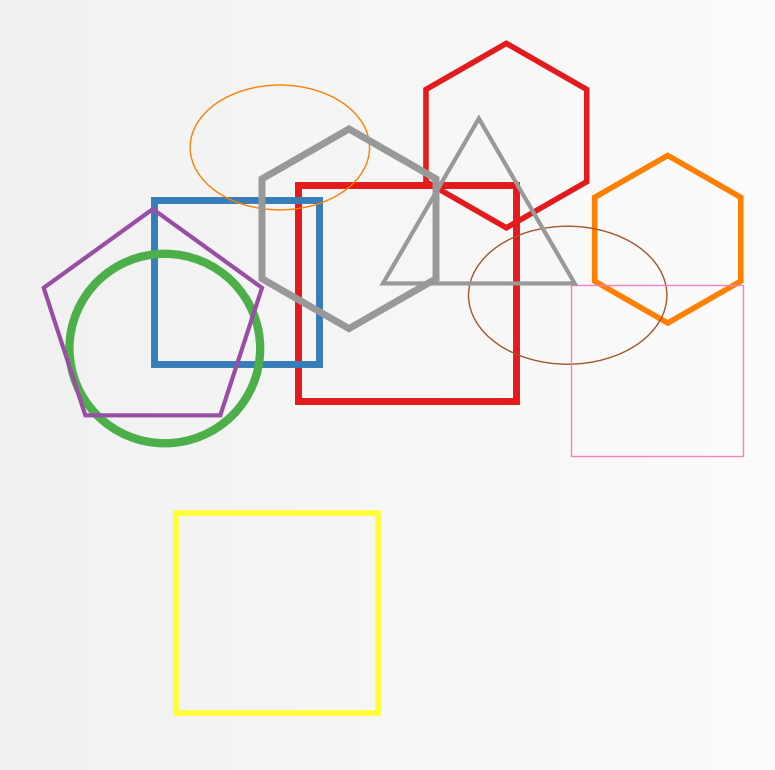[{"shape": "hexagon", "thickness": 2, "radius": 0.6, "center": [0.653, 0.824]}, {"shape": "square", "thickness": 2.5, "radius": 0.7, "center": [0.526, 0.619]}, {"shape": "square", "thickness": 2.5, "radius": 0.53, "center": [0.306, 0.634]}, {"shape": "circle", "thickness": 3, "radius": 0.62, "center": [0.213, 0.547]}, {"shape": "pentagon", "thickness": 1.5, "radius": 0.74, "center": [0.197, 0.58]}, {"shape": "hexagon", "thickness": 2, "radius": 0.54, "center": [0.862, 0.689]}, {"shape": "oval", "thickness": 0.5, "radius": 0.58, "center": [0.361, 0.808]}, {"shape": "square", "thickness": 2, "radius": 0.65, "center": [0.358, 0.204]}, {"shape": "oval", "thickness": 0.5, "radius": 0.64, "center": [0.733, 0.617]}, {"shape": "square", "thickness": 0.5, "radius": 0.56, "center": [0.848, 0.519]}, {"shape": "hexagon", "thickness": 2.5, "radius": 0.65, "center": [0.45, 0.703]}, {"shape": "triangle", "thickness": 1.5, "radius": 0.71, "center": [0.618, 0.703]}]